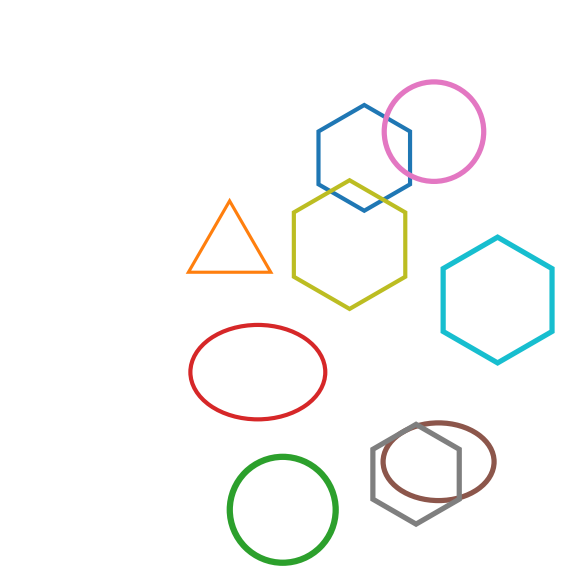[{"shape": "hexagon", "thickness": 2, "radius": 0.46, "center": [0.631, 0.726]}, {"shape": "triangle", "thickness": 1.5, "radius": 0.41, "center": [0.398, 0.569]}, {"shape": "circle", "thickness": 3, "radius": 0.46, "center": [0.49, 0.116]}, {"shape": "oval", "thickness": 2, "radius": 0.58, "center": [0.446, 0.355]}, {"shape": "oval", "thickness": 2.5, "radius": 0.48, "center": [0.759, 0.2]}, {"shape": "circle", "thickness": 2.5, "radius": 0.43, "center": [0.751, 0.771]}, {"shape": "hexagon", "thickness": 2.5, "radius": 0.43, "center": [0.72, 0.178]}, {"shape": "hexagon", "thickness": 2, "radius": 0.56, "center": [0.605, 0.576]}, {"shape": "hexagon", "thickness": 2.5, "radius": 0.54, "center": [0.862, 0.48]}]